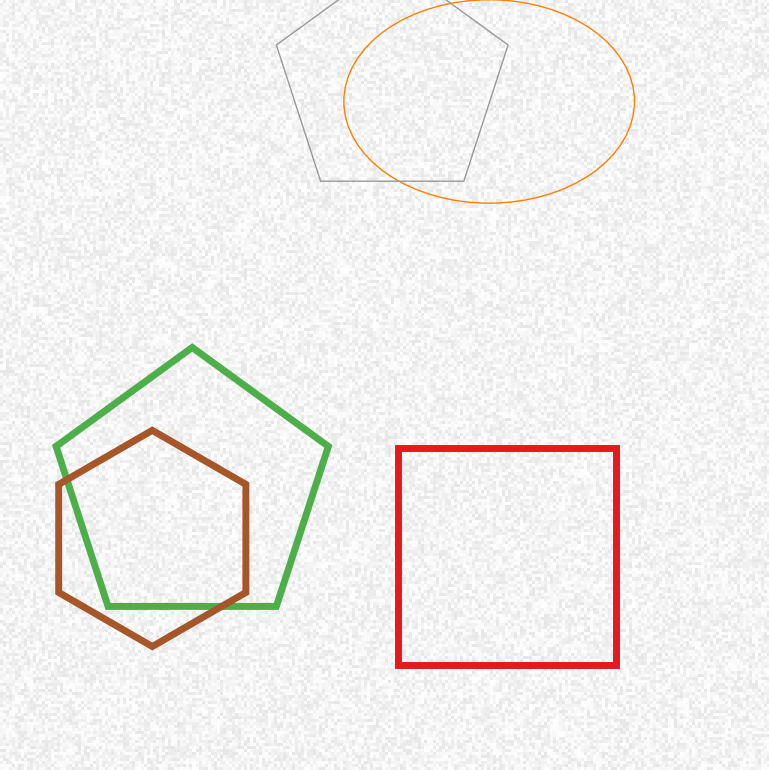[{"shape": "square", "thickness": 2.5, "radius": 0.7, "center": [0.658, 0.278]}, {"shape": "pentagon", "thickness": 2.5, "radius": 0.93, "center": [0.25, 0.363]}, {"shape": "oval", "thickness": 0.5, "radius": 0.94, "center": [0.635, 0.868]}, {"shape": "hexagon", "thickness": 2.5, "radius": 0.7, "center": [0.198, 0.301]}, {"shape": "pentagon", "thickness": 0.5, "radius": 0.79, "center": [0.509, 0.893]}]